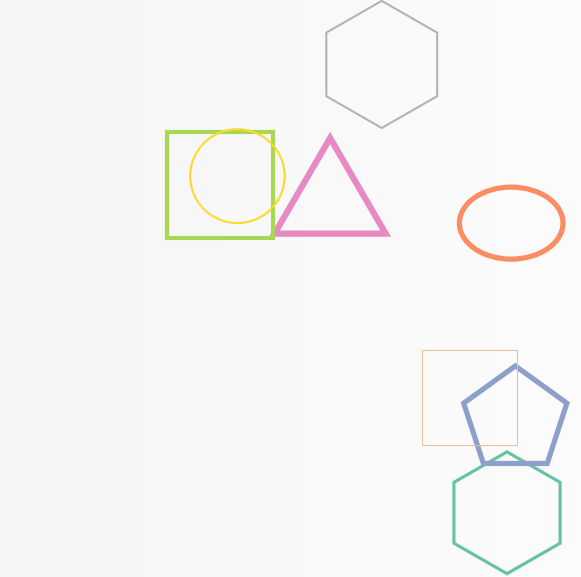[{"shape": "hexagon", "thickness": 1.5, "radius": 0.53, "center": [0.872, 0.111]}, {"shape": "oval", "thickness": 2.5, "radius": 0.45, "center": [0.879, 0.613]}, {"shape": "pentagon", "thickness": 2.5, "radius": 0.47, "center": [0.887, 0.272]}, {"shape": "triangle", "thickness": 3, "radius": 0.55, "center": [0.568, 0.65]}, {"shape": "square", "thickness": 2, "radius": 0.46, "center": [0.379, 0.679]}, {"shape": "circle", "thickness": 1, "radius": 0.41, "center": [0.408, 0.694]}, {"shape": "square", "thickness": 0.5, "radius": 0.41, "center": [0.808, 0.311]}, {"shape": "hexagon", "thickness": 1, "radius": 0.55, "center": [0.657, 0.888]}]